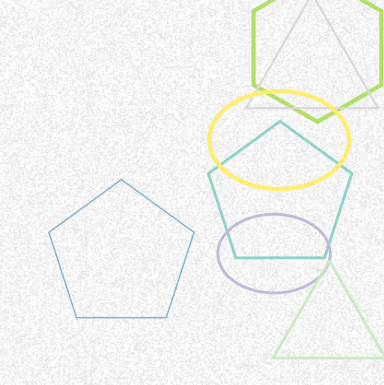[{"shape": "pentagon", "thickness": 2, "radius": 0.98, "center": [0.728, 0.489]}, {"shape": "oval", "thickness": 2, "radius": 0.73, "center": [0.712, 0.341]}, {"shape": "pentagon", "thickness": 1, "radius": 0.99, "center": [0.315, 0.335]}, {"shape": "hexagon", "thickness": 3, "radius": 0.96, "center": [0.825, 0.875]}, {"shape": "triangle", "thickness": 1.5, "radius": 0.99, "center": [0.811, 0.818]}, {"shape": "triangle", "thickness": 2, "radius": 0.84, "center": [0.855, 0.154]}, {"shape": "oval", "thickness": 3, "radius": 0.91, "center": [0.725, 0.636]}]